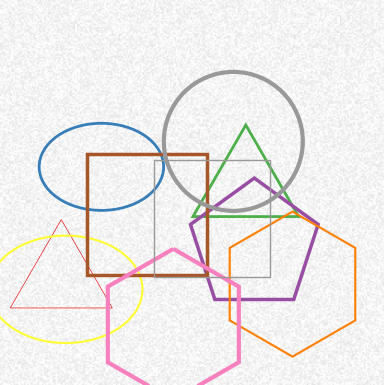[{"shape": "triangle", "thickness": 0.5, "radius": 0.77, "center": [0.159, 0.277]}, {"shape": "oval", "thickness": 2, "radius": 0.81, "center": [0.263, 0.567]}, {"shape": "triangle", "thickness": 2, "radius": 0.79, "center": [0.638, 0.517]}, {"shape": "pentagon", "thickness": 2.5, "radius": 0.87, "center": [0.661, 0.363]}, {"shape": "hexagon", "thickness": 1.5, "radius": 0.94, "center": [0.76, 0.262]}, {"shape": "oval", "thickness": 1.5, "radius": 1.0, "center": [0.171, 0.249]}, {"shape": "square", "thickness": 2.5, "radius": 0.78, "center": [0.382, 0.443]}, {"shape": "hexagon", "thickness": 3, "radius": 0.98, "center": [0.45, 0.157]}, {"shape": "square", "thickness": 1, "radius": 0.76, "center": [0.551, 0.432]}, {"shape": "circle", "thickness": 3, "radius": 0.9, "center": [0.606, 0.633]}]